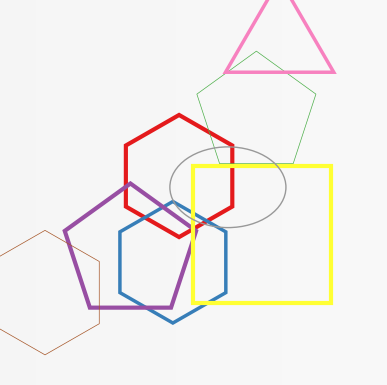[{"shape": "hexagon", "thickness": 3, "radius": 0.79, "center": [0.462, 0.543]}, {"shape": "hexagon", "thickness": 2.5, "radius": 0.79, "center": [0.446, 0.319]}, {"shape": "pentagon", "thickness": 0.5, "radius": 0.81, "center": [0.662, 0.706]}, {"shape": "pentagon", "thickness": 3, "radius": 0.89, "center": [0.337, 0.345]}, {"shape": "square", "thickness": 3, "radius": 0.89, "center": [0.675, 0.392]}, {"shape": "hexagon", "thickness": 0.5, "radius": 0.81, "center": [0.116, 0.24]}, {"shape": "triangle", "thickness": 2.5, "radius": 0.81, "center": [0.722, 0.893]}, {"shape": "oval", "thickness": 1, "radius": 0.75, "center": [0.588, 0.514]}]